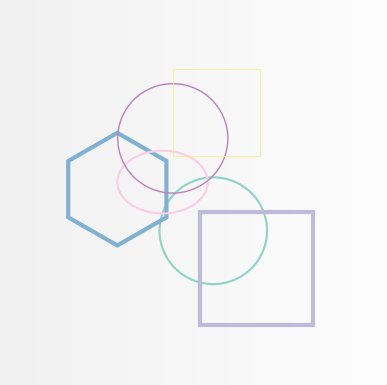[{"shape": "circle", "thickness": 1.5, "radius": 0.69, "center": [0.55, 0.401]}, {"shape": "square", "thickness": 3, "radius": 0.73, "center": [0.661, 0.303]}, {"shape": "hexagon", "thickness": 3, "radius": 0.73, "center": [0.303, 0.509]}, {"shape": "oval", "thickness": 1.5, "radius": 0.58, "center": [0.419, 0.527]}, {"shape": "circle", "thickness": 1, "radius": 0.71, "center": [0.446, 0.641]}, {"shape": "square", "thickness": 0.5, "radius": 0.56, "center": [0.558, 0.709]}]